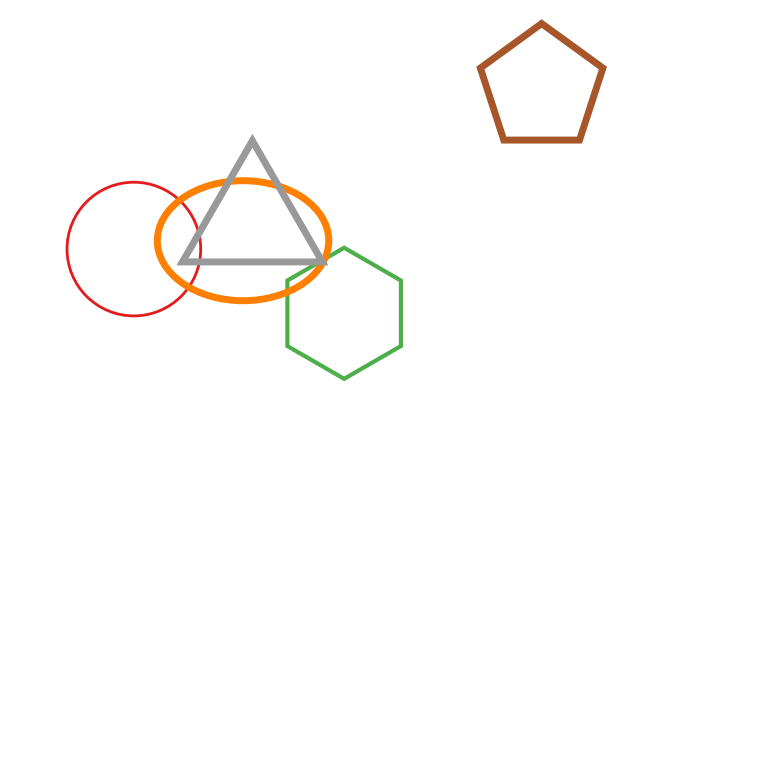[{"shape": "circle", "thickness": 1, "radius": 0.43, "center": [0.174, 0.677]}, {"shape": "hexagon", "thickness": 1.5, "radius": 0.43, "center": [0.447, 0.593]}, {"shape": "oval", "thickness": 2.5, "radius": 0.56, "center": [0.316, 0.687]}, {"shape": "pentagon", "thickness": 2.5, "radius": 0.42, "center": [0.703, 0.886]}, {"shape": "triangle", "thickness": 2.5, "radius": 0.52, "center": [0.328, 0.712]}]